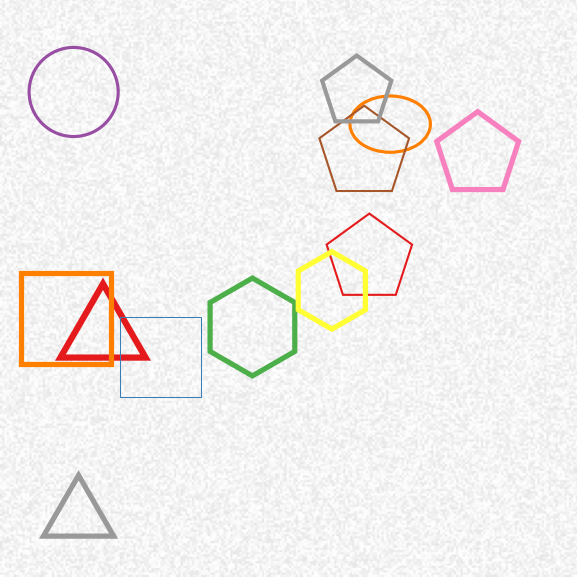[{"shape": "pentagon", "thickness": 1, "radius": 0.39, "center": [0.64, 0.552]}, {"shape": "triangle", "thickness": 3, "radius": 0.43, "center": [0.178, 0.423]}, {"shape": "square", "thickness": 0.5, "radius": 0.35, "center": [0.278, 0.381]}, {"shape": "hexagon", "thickness": 2.5, "radius": 0.42, "center": [0.437, 0.433]}, {"shape": "circle", "thickness": 1.5, "radius": 0.39, "center": [0.128, 0.84]}, {"shape": "oval", "thickness": 1.5, "radius": 0.35, "center": [0.676, 0.784]}, {"shape": "square", "thickness": 2.5, "radius": 0.39, "center": [0.114, 0.448]}, {"shape": "hexagon", "thickness": 2.5, "radius": 0.34, "center": [0.575, 0.496]}, {"shape": "pentagon", "thickness": 1, "radius": 0.41, "center": [0.631, 0.734]}, {"shape": "pentagon", "thickness": 2.5, "radius": 0.37, "center": [0.827, 0.731]}, {"shape": "pentagon", "thickness": 2, "radius": 0.32, "center": [0.618, 0.84]}, {"shape": "triangle", "thickness": 2.5, "radius": 0.35, "center": [0.136, 0.106]}]